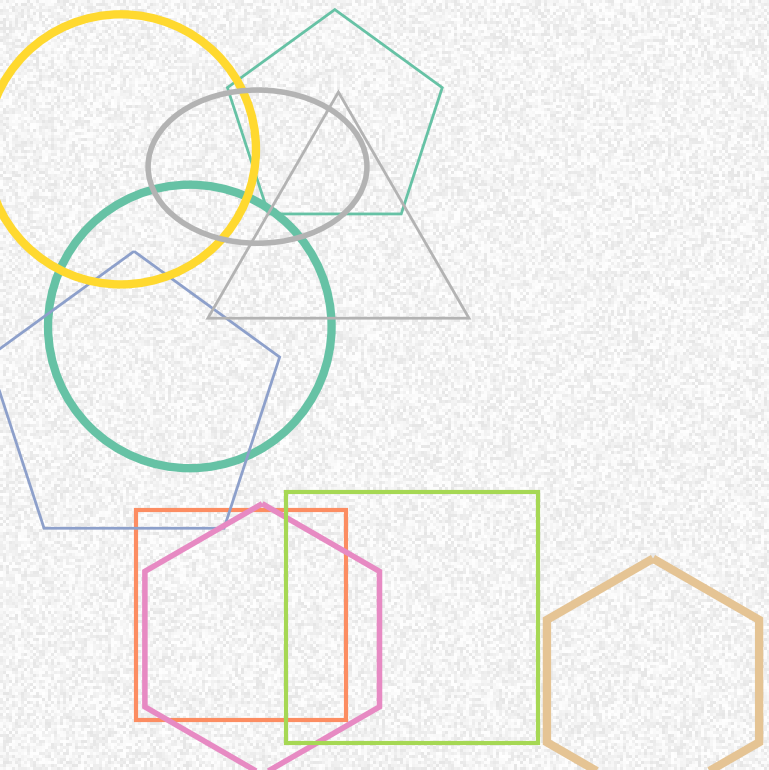[{"shape": "circle", "thickness": 3, "radius": 0.92, "center": [0.247, 0.576]}, {"shape": "pentagon", "thickness": 1, "radius": 0.73, "center": [0.435, 0.841]}, {"shape": "square", "thickness": 1.5, "radius": 0.68, "center": [0.313, 0.201]}, {"shape": "pentagon", "thickness": 1, "radius": 0.99, "center": [0.174, 0.475]}, {"shape": "hexagon", "thickness": 2, "radius": 0.88, "center": [0.341, 0.17]}, {"shape": "square", "thickness": 1.5, "radius": 0.82, "center": [0.535, 0.198]}, {"shape": "circle", "thickness": 3, "radius": 0.88, "center": [0.157, 0.806]}, {"shape": "hexagon", "thickness": 3, "radius": 0.8, "center": [0.848, 0.115]}, {"shape": "oval", "thickness": 2, "radius": 0.71, "center": [0.334, 0.784]}, {"shape": "triangle", "thickness": 1, "radius": 0.98, "center": [0.44, 0.685]}]